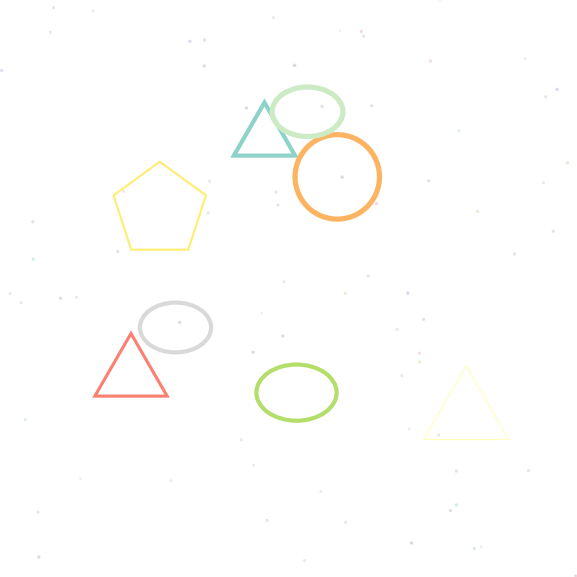[{"shape": "triangle", "thickness": 2, "radius": 0.31, "center": [0.458, 0.76]}, {"shape": "triangle", "thickness": 0.5, "radius": 0.43, "center": [0.807, 0.281]}, {"shape": "triangle", "thickness": 1.5, "radius": 0.36, "center": [0.227, 0.349]}, {"shape": "circle", "thickness": 2.5, "radius": 0.37, "center": [0.584, 0.693]}, {"shape": "oval", "thickness": 2, "radius": 0.35, "center": [0.513, 0.319]}, {"shape": "oval", "thickness": 2, "radius": 0.31, "center": [0.304, 0.432]}, {"shape": "oval", "thickness": 2.5, "radius": 0.31, "center": [0.533, 0.806]}, {"shape": "pentagon", "thickness": 1, "radius": 0.42, "center": [0.277, 0.635]}]